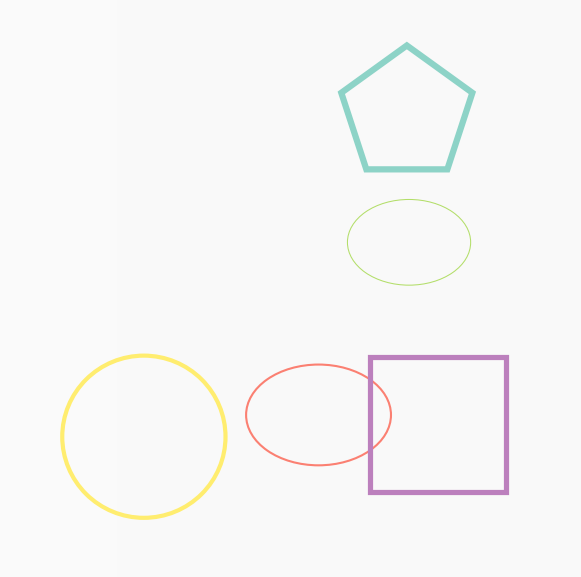[{"shape": "pentagon", "thickness": 3, "radius": 0.59, "center": [0.7, 0.802]}, {"shape": "oval", "thickness": 1, "radius": 0.62, "center": [0.548, 0.281]}, {"shape": "oval", "thickness": 0.5, "radius": 0.53, "center": [0.704, 0.58]}, {"shape": "square", "thickness": 2.5, "radius": 0.59, "center": [0.753, 0.264]}, {"shape": "circle", "thickness": 2, "radius": 0.7, "center": [0.248, 0.243]}]